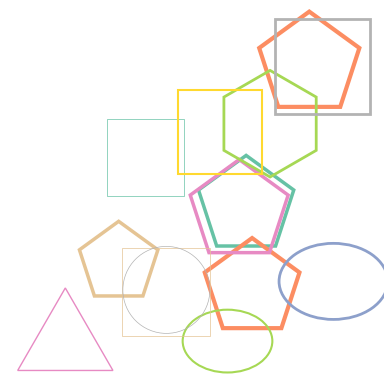[{"shape": "square", "thickness": 0.5, "radius": 0.5, "center": [0.379, 0.591]}, {"shape": "pentagon", "thickness": 2.5, "radius": 0.65, "center": [0.639, 0.466]}, {"shape": "pentagon", "thickness": 3, "radius": 0.68, "center": [0.803, 0.833]}, {"shape": "pentagon", "thickness": 3, "radius": 0.65, "center": [0.655, 0.252]}, {"shape": "oval", "thickness": 2, "radius": 0.71, "center": [0.866, 0.269]}, {"shape": "triangle", "thickness": 1, "radius": 0.71, "center": [0.17, 0.109]}, {"shape": "pentagon", "thickness": 2.5, "radius": 0.67, "center": [0.621, 0.452]}, {"shape": "oval", "thickness": 1.5, "radius": 0.58, "center": [0.591, 0.114]}, {"shape": "hexagon", "thickness": 2, "radius": 0.69, "center": [0.701, 0.679]}, {"shape": "square", "thickness": 1.5, "radius": 0.54, "center": [0.571, 0.657]}, {"shape": "pentagon", "thickness": 2.5, "radius": 0.54, "center": [0.308, 0.318]}, {"shape": "square", "thickness": 0.5, "radius": 0.57, "center": [0.431, 0.242]}, {"shape": "circle", "thickness": 0.5, "radius": 0.56, "center": [0.432, 0.247]}, {"shape": "square", "thickness": 2, "radius": 0.62, "center": [0.839, 0.828]}]